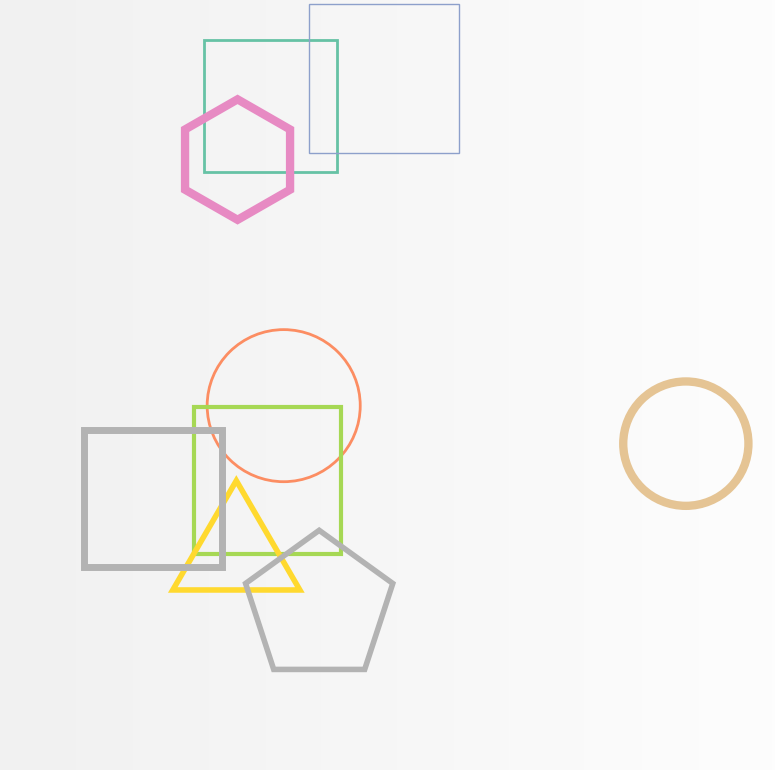[{"shape": "square", "thickness": 1, "radius": 0.43, "center": [0.349, 0.863]}, {"shape": "circle", "thickness": 1, "radius": 0.49, "center": [0.366, 0.473]}, {"shape": "square", "thickness": 0.5, "radius": 0.48, "center": [0.496, 0.898]}, {"shape": "hexagon", "thickness": 3, "radius": 0.39, "center": [0.307, 0.793]}, {"shape": "square", "thickness": 1.5, "radius": 0.48, "center": [0.345, 0.376]}, {"shape": "triangle", "thickness": 2, "radius": 0.47, "center": [0.305, 0.281]}, {"shape": "circle", "thickness": 3, "radius": 0.4, "center": [0.885, 0.424]}, {"shape": "square", "thickness": 2.5, "radius": 0.44, "center": [0.198, 0.352]}, {"shape": "pentagon", "thickness": 2, "radius": 0.5, "center": [0.412, 0.211]}]